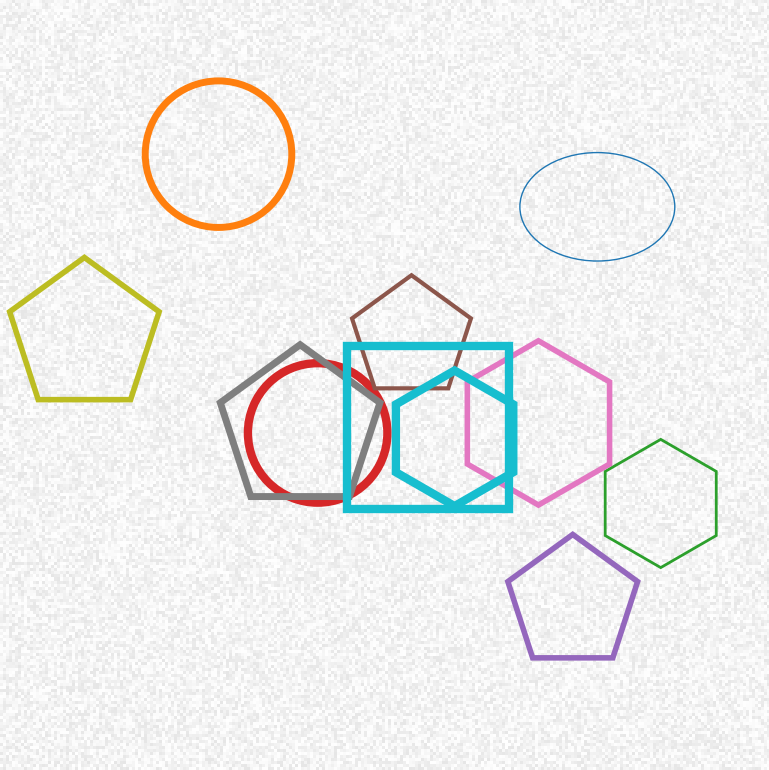[{"shape": "oval", "thickness": 0.5, "radius": 0.5, "center": [0.776, 0.731]}, {"shape": "circle", "thickness": 2.5, "radius": 0.48, "center": [0.284, 0.8]}, {"shape": "hexagon", "thickness": 1, "radius": 0.42, "center": [0.858, 0.346]}, {"shape": "circle", "thickness": 3, "radius": 0.45, "center": [0.413, 0.438]}, {"shape": "pentagon", "thickness": 2, "radius": 0.44, "center": [0.744, 0.217]}, {"shape": "pentagon", "thickness": 1.5, "radius": 0.41, "center": [0.534, 0.561]}, {"shape": "hexagon", "thickness": 2, "radius": 0.53, "center": [0.699, 0.451]}, {"shape": "pentagon", "thickness": 2.5, "radius": 0.55, "center": [0.39, 0.443]}, {"shape": "pentagon", "thickness": 2, "radius": 0.51, "center": [0.11, 0.564]}, {"shape": "square", "thickness": 3, "radius": 0.53, "center": [0.556, 0.445]}, {"shape": "hexagon", "thickness": 3, "radius": 0.44, "center": [0.59, 0.431]}]